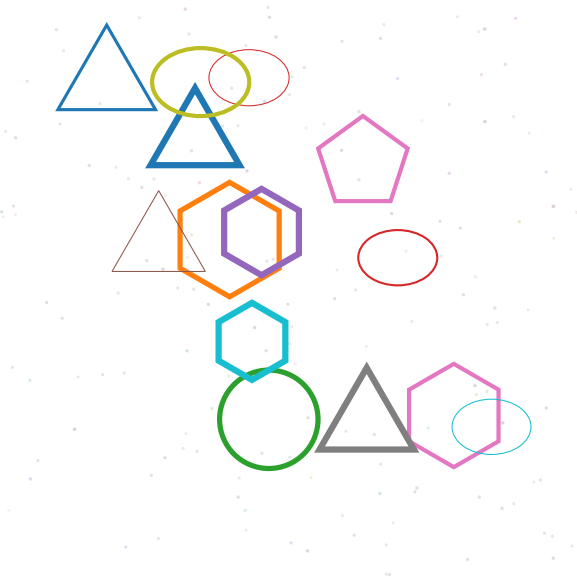[{"shape": "triangle", "thickness": 3, "radius": 0.44, "center": [0.338, 0.758]}, {"shape": "triangle", "thickness": 1.5, "radius": 0.49, "center": [0.185, 0.858]}, {"shape": "hexagon", "thickness": 2.5, "radius": 0.5, "center": [0.398, 0.584]}, {"shape": "circle", "thickness": 2.5, "radius": 0.43, "center": [0.465, 0.273]}, {"shape": "oval", "thickness": 1, "radius": 0.34, "center": [0.689, 0.553]}, {"shape": "oval", "thickness": 0.5, "radius": 0.35, "center": [0.431, 0.865]}, {"shape": "hexagon", "thickness": 3, "radius": 0.37, "center": [0.453, 0.597]}, {"shape": "triangle", "thickness": 0.5, "radius": 0.47, "center": [0.275, 0.576]}, {"shape": "pentagon", "thickness": 2, "radius": 0.41, "center": [0.628, 0.717]}, {"shape": "hexagon", "thickness": 2, "radius": 0.45, "center": [0.786, 0.28]}, {"shape": "triangle", "thickness": 3, "radius": 0.47, "center": [0.635, 0.268]}, {"shape": "oval", "thickness": 2, "radius": 0.42, "center": [0.348, 0.857]}, {"shape": "oval", "thickness": 0.5, "radius": 0.34, "center": [0.851, 0.26]}, {"shape": "hexagon", "thickness": 3, "radius": 0.33, "center": [0.436, 0.408]}]